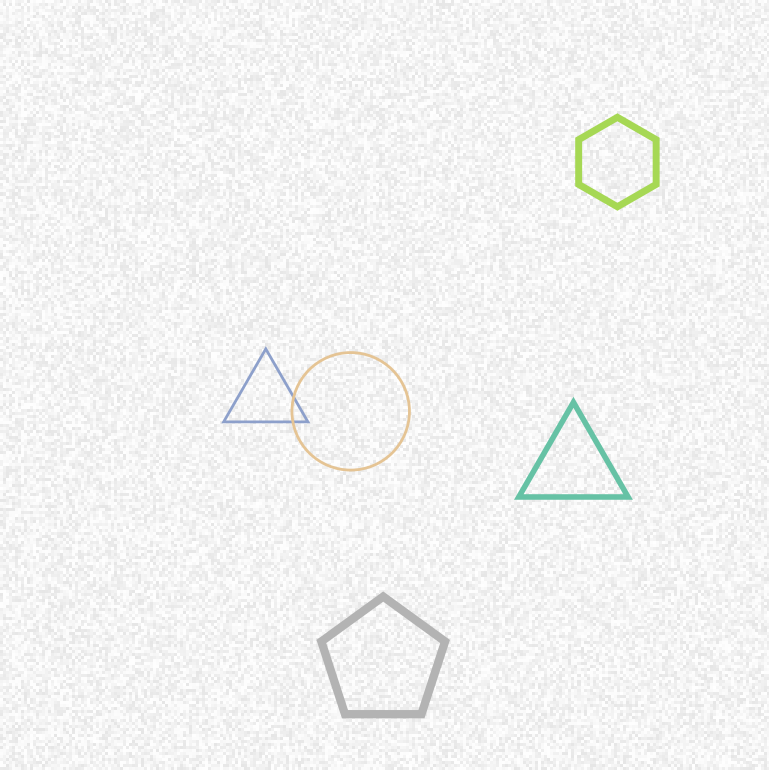[{"shape": "triangle", "thickness": 2, "radius": 0.41, "center": [0.745, 0.396]}, {"shape": "triangle", "thickness": 1, "radius": 0.32, "center": [0.345, 0.484]}, {"shape": "hexagon", "thickness": 2.5, "radius": 0.29, "center": [0.802, 0.79]}, {"shape": "circle", "thickness": 1, "radius": 0.38, "center": [0.455, 0.466]}, {"shape": "pentagon", "thickness": 3, "radius": 0.42, "center": [0.498, 0.141]}]